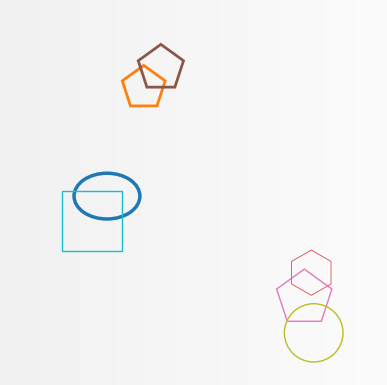[{"shape": "oval", "thickness": 2.5, "radius": 0.42, "center": [0.276, 0.491]}, {"shape": "pentagon", "thickness": 2, "radius": 0.29, "center": [0.371, 0.772]}, {"shape": "hexagon", "thickness": 0.5, "radius": 0.29, "center": [0.803, 0.292]}, {"shape": "pentagon", "thickness": 2, "radius": 0.31, "center": [0.415, 0.823]}, {"shape": "pentagon", "thickness": 1, "radius": 0.37, "center": [0.785, 0.226]}, {"shape": "circle", "thickness": 1, "radius": 0.38, "center": [0.81, 0.135]}, {"shape": "square", "thickness": 1, "radius": 0.39, "center": [0.237, 0.425]}]